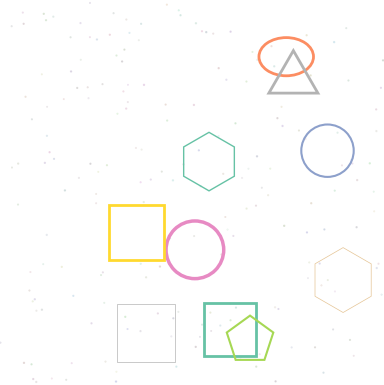[{"shape": "square", "thickness": 2, "radius": 0.34, "center": [0.597, 0.144]}, {"shape": "hexagon", "thickness": 1, "radius": 0.38, "center": [0.543, 0.58]}, {"shape": "oval", "thickness": 2, "radius": 0.35, "center": [0.743, 0.853]}, {"shape": "circle", "thickness": 1.5, "radius": 0.34, "center": [0.851, 0.609]}, {"shape": "circle", "thickness": 2.5, "radius": 0.37, "center": [0.506, 0.351]}, {"shape": "pentagon", "thickness": 1.5, "radius": 0.32, "center": [0.649, 0.117]}, {"shape": "square", "thickness": 2, "radius": 0.35, "center": [0.354, 0.396]}, {"shape": "hexagon", "thickness": 0.5, "radius": 0.42, "center": [0.891, 0.273]}, {"shape": "square", "thickness": 0.5, "radius": 0.38, "center": [0.38, 0.136]}, {"shape": "triangle", "thickness": 2, "radius": 0.37, "center": [0.762, 0.795]}]